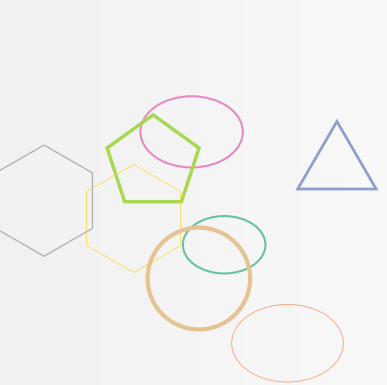[{"shape": "oval", "thickness": 1.5, "radius": 0.53, "center": [0.578, 0.364]}, {"shape": "oval", "thickness": 0.5, "radius": 0.72, "center": [0.742, 0.109]}, {"shape": "triangle", "thickness": 2, "radius": 0.58, "center": [0.869, 0.568]}, {"shape": "oval", "thickness": 1.5, "radius": 0.66, "center": [0.495, 0.658]}, {"shape": "pentagon", "thickness": 2.5, "radius": 0.62, "center": [0.395, 0.577]}, {"shape": "hexagon", "thickness": 0.5, "radius": 0.7, "center": [0.345, 0.432]}, {"shape": "circle", "thickness": 3, "radius": 0.66, "center": [0.513, 0.277]}, {"shape": "hexagon", "thickness": 1, "radius": 0.72, "center": [0.114, 0.479]}]